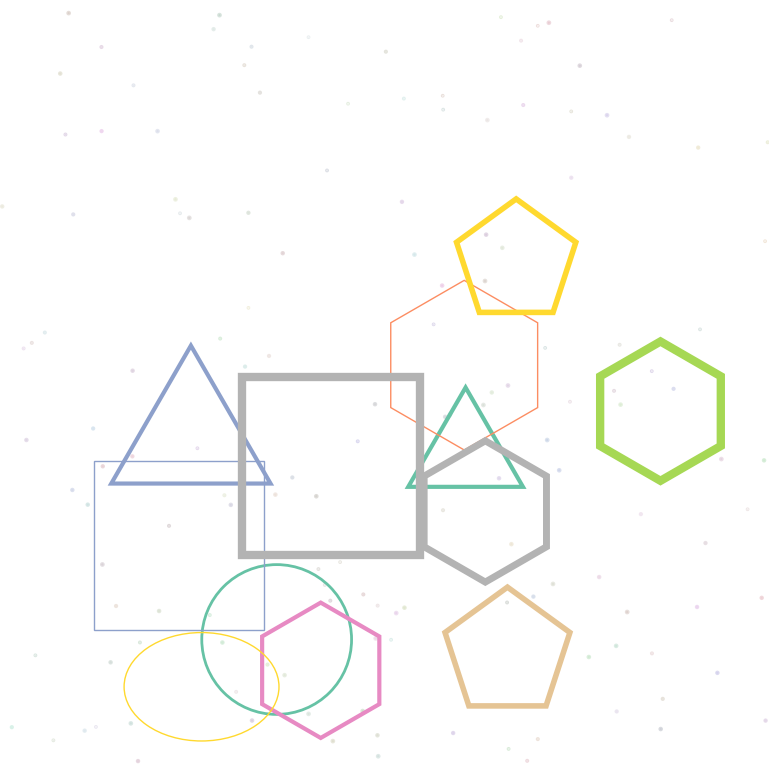[{"shape": "circle", "thickness": 1, "radius": 0.49, "center": [0.359, 0.169]}, {"shape": "triangle", "thickness": 1.5, "radius": 0.43, "center": [0.605, 0.411]}, {"shape": "hexagon", "thickness": 0.5, "radius": 0.55, "center": [0.603, 0.526]}, {"shape": "triangle", "thickness": 1.5, "radius": 0.6, "center": [0.248, 0.432]}, {"shape": "square", "thickness": 0.5, "radius": 0.55, "center": [0.232, 0.291]}, {"shape": "hexagon", "thickness": 1.5, "radius": 0.44, "center": [0.417, 0.13]}, {"shape": "hexagon", "thickness": 3, "radius": 0.45, "center": [0.858, 0.466]}, {"shape": "oval", "thickness": 0.5, "radius": 0.5, "center": [0.262, 0.108]}, {"shape": "pentagon", "thickness": 2, "radius": 0.41, "center": [0.67, 0.66]}, {"shape": "pentagon", "thickness": 2, "radius": 0.43, "center": [0.659, 0.152]}, {"shape": "square", "thickness": 3, "radius": 0.58, "center": [0.43, 0.395]}, {"shape": "hexagon", "thickness": 2.5, "radius": 0.46, "center": [0.63, 0.336]}]